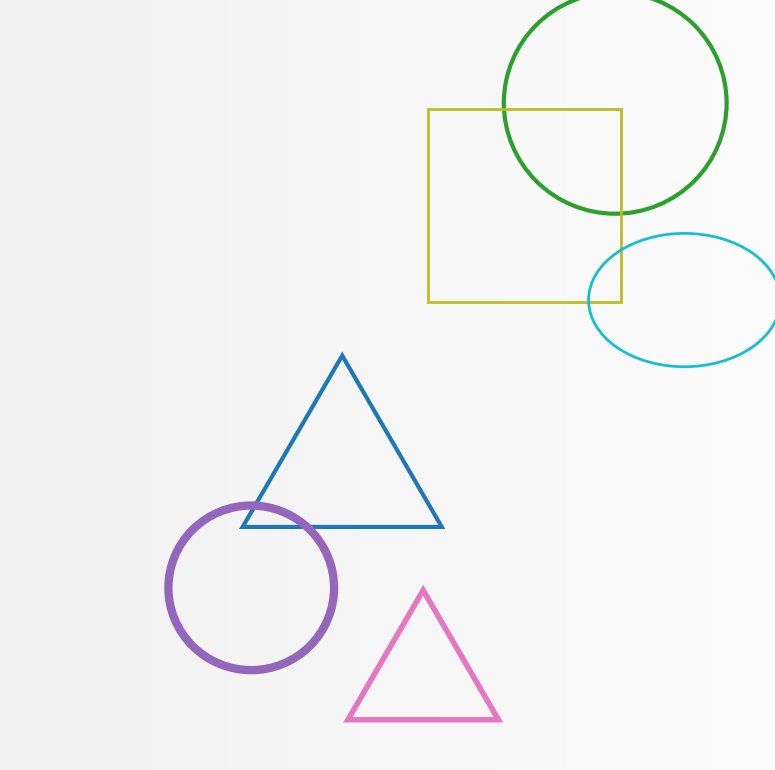[{"shape": "triangle", "thickness": 1.5, "radius": 0.74, "center": [0.442, 0.39]}, {"shape": "circle", "thickness": 1.5, "radius": 0.72, "center": [0.794, 0.866]}, {"shape": "circle", "thickness": 3, "radius": 0.53, "center": [0.324, 0.237]}, {"shape": "triangle", "thickness": 2, "radius": 0.56, "center": [0.546, 0.121]}, {"shape": "square", "thickness": 1, "radius": 0.62, "center": [0.677, 0.733]}, {"shape": "oval", "thickness": 1, "radius": 0.62, "center": [0.883, 0.61]}]